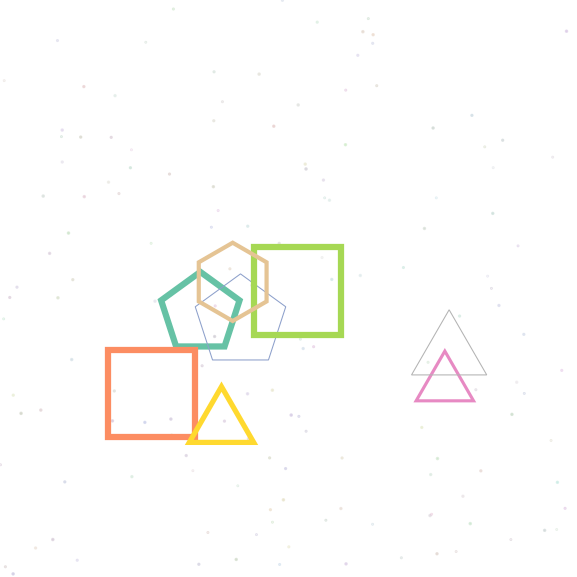[{"shape": "pentagon", "thickness": 3, "radius": 0.36, "center": [0.347, 0.457]}, {"shape": "square", "thickness": 3, "radius": 0.38, "center": [0.262, 0.318]}, {"shape": "pentagon", "thickness": 0.5, "radius": 0.41, "center": [0.416, 0.442]}, {"shape": "triangle", "thickness": 1.5, "radius": 0.29, "center": [0.77, 0.334]}, {"shape": "square", "thickness": 3, "radius": 0.38, "center": [0.515, 0.495]}, {"shape": "triangle", "thickness": 2.5, "radius": 0.32, "center": [0.384, 0.265]}, {"shape": "hexagon", "thickness": 2, "radius": 0.34, "center": [0.403, 0.511]}, {"shape": "triangle", "thickness": 0.5, "radius": 0.38, "center": [0.778, 0.388]}]